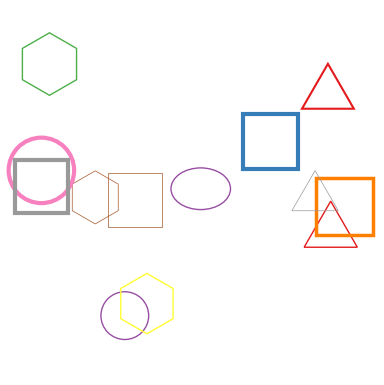[{"shape": "triangle", "thickness": 1, "radius": 0.4, "center": [0.859, 0.398]}, {"shape": "triangle", "thickness": 1.5, "radius": 0.39, "center": [0.852, 0.756]}, {"shape": "square", "thickness": 3, "radius": 0.36, "center": [0.703, 0.632]}, {"shape": "hexagon", "thickness": 1, "radius": 0.41, "center": [0.129, 0.834]}, {"shape": "oval", "thickness": 1, "radius": 0.39, "center": [0.521, 0.51]}, {"shape": "circle", "thickness": 1, "radius": 0.31, "center": [0.324, 0.18]}, {"shape": "square", "thickness": 2.5, "radius": 0.37, "center": [0.895, 0.463]}, {"shape": "hexagon", "thickness": 1, "radius": 0.39, "center": [0.382, 0.211]}, {"shape": "hexagon", "thickness": 0.5, "radius": 0.34, "center": [0.247, 0.487]}, {"shape": "square", "thickness": 0.5, "radius": 0.35, "center": [0.351, 0.48]}, {"shape": "circle", "thickness": 3, "radius": 0.43, "center": [0.107, 0.557]}, {"shape": "triangle", "thickness": 0.5, "radius": 0.35, "center": [0.818, 0.487]}, {"shape": "square", "thickness": 3, "radius": 0.34, "center": [0.108, 0.516]}]